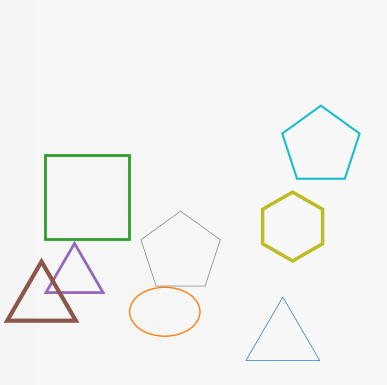[{"shape": "triangle", "thickness": 0.5, "radius": 0.55, "center": [0.73, 0.118]}, {"shape": "oval", "thickness": 1, "radius": 0.45, "center": [0.425, 0.19]}, {"shape": "square", "thickness": 2, "radius": 0.54, "center": [0.223, 0.488]}, {"shape": "triangle", "thickness": 2, "radius": 0.43, "center": [0.192, 0.283]}, {"shape": "triangle", "thickness": 3, "radius": 0.51, "center": [0.107, 0.218]}, {"shape": "pentagon", "thickness": 0.5, "radius": 0.54, "center": [0.466, 0.344]}, {"shape": "hexagon", "thickness": 2.5, "radius": 0.45, "center": [0.755, 0.412]}, {"shape": "pentagon", "thickness": 1.5, "radius": 0.52, "center": [0.828, 0.621]}]